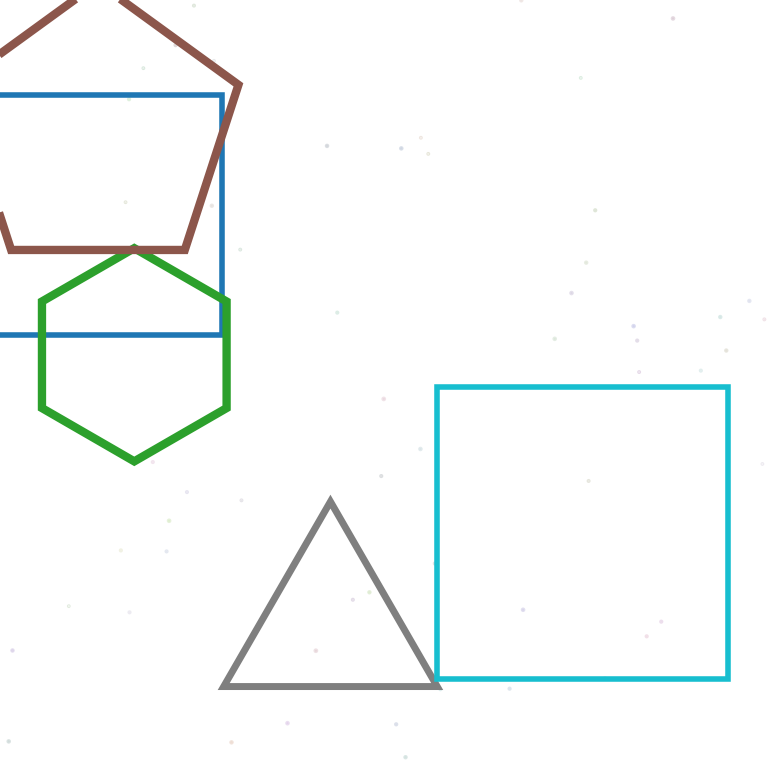[{"shape": "square", "thickness": 2, "radius": 0.78, "center": [0.132, 0.721]}, {"shape": "hexagon", "thickness": 3, "radius": 0.69, "center": [0.174, 0.539]}, {"shape": "pentagon", "thickness": 3, "radius": 0.96, "center": [0.127, 0.831]}, {"shape": "triangle", "thickness": 2.5, "radius": 0.8, "center": [0.429, 0.188]}, {"shape": "square", "thickness": 2, "radius": 0.95, "center": [0.757, 0.308]}]